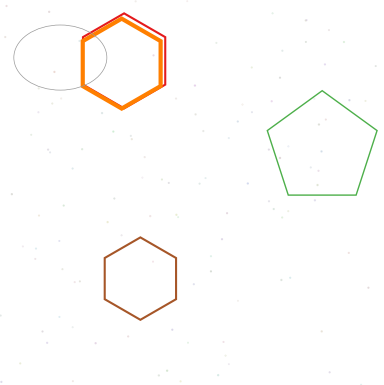[{"shape": "hexagon", "thickness": 1.5, "radius": 0.62, "center": [0.322, 0.842]}, {"shape": "pentagon", "thickness": 1, "radius": 0.75, "center": [0.837, 0.615]}, {"shape": "hexagon", "thickness": 3, "radius": 0.58, "center": [0.316, 0.835]}, {"shape": "hexagon", "thickness": 1.5, "radius": 0.54, "center": [0.365, 0.276]}, {"shape": "oval", "thickness": 0.5, "radius": 0.6, "center": [0.157, 0.85]}]